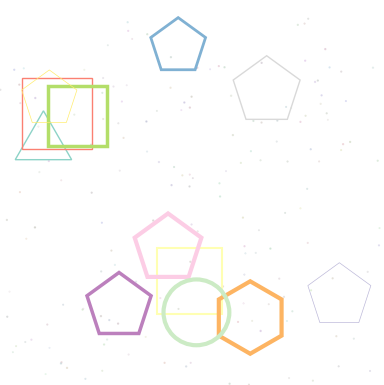[{"shape": "triangle", "thickness": 1, "radius": 0.42, "center": [0.113, 0.628]}, {"shape": "square", "thickness": 1.5, "radius": 0.42, "center": [0.492, 0.27]}, {"shape": "pentagon", "thickness": 0.5, "radius": 0.43, "center": [0.881, 0.232]}, {"shape": "square", "thickness": 1, "radius": 0.46, "center": [0.147, 0.705]}, {"shape": "pentagon", "thickness": 2, "radius": 0.37, "center": [0.463, 0.879]}, {"shape": "hexagon", "thickness": 3, "radius": 0.47, "center": [0.65, 0.175]}, {"shape": "square", "thickness": 2.5, "radius": 0.38, "center": [0.2, 0.699]}, {"shape": "pentagon", "thickness": 3, "radius": 0.46, "center": [0.436, 0.354]}, {"shape": "pentagon", "thickness": 1, "radius": 0.46, "center": [0.693, 0.764]}, {"shape": "pentagon", "thickness": 2.5, "radius": 0.44, "center": [0.309, 0.205]}, {"shape": "circle", "thickness": 3, "radius": 0.43, "center": [0.51, 0.189]}, {"shape": "pentagon", "thickness": 0.5, "radius": 0.38, "center": [0.128, 0.743]}]